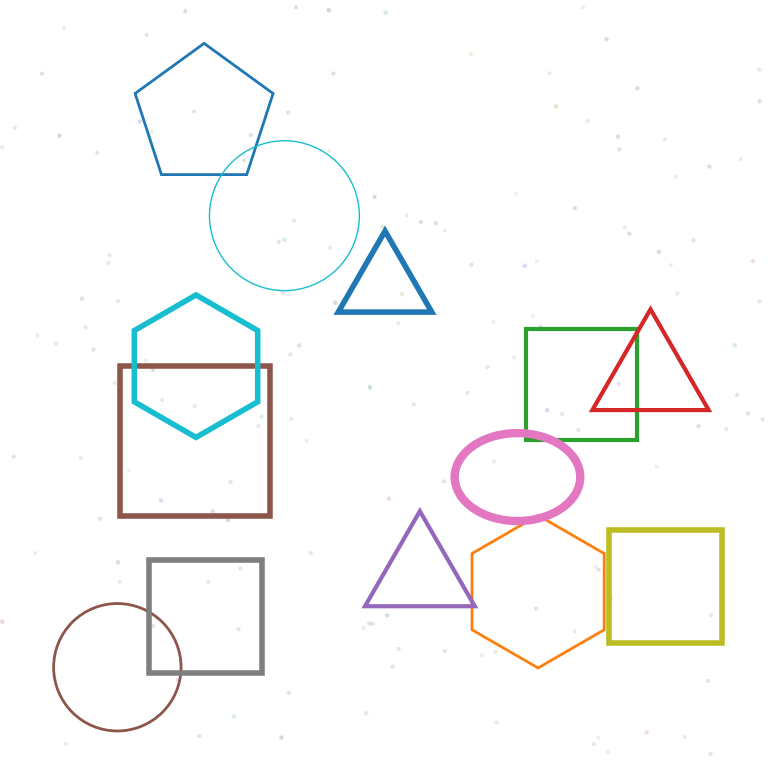[{"shape": "triangle", "thickness": 2, "radius": 0.35, "center": [0.5, 0.63]}, {"shape": "pentagon", "thickness": 1, "radius": 0.47, "center": [0.265, 0.849]}, {"shape": "hexagon", "thickness": 1, "radius": 0.5, "center": [0.699, 0.232]}, {"shape": "square", "thickness": 1.5, "radius": 0.36, "center": [0.755, 0.501]}, {"shape": "triangle", "thickness": 1.5, "radius": 0.44, "center": [0.845, 0.511]}, {"shape": "triangle", "thickness": 1.5, "radius": 0.41, "center": [0.545, 0.254]}, {"shape": "square", "thickness": 2, "radius": 0.49, "center": [0.253, 0.427]}, {"shape": "circle", "thickness": 1, "radius": 0.41, "center": [0.152, 0.133]}, {"shape": "oval", "thickness": 3, "radius": 0.41, "center": [0.672, 0.38]}, {"shape": "square", "thickness": 2, "radius": 0.37, "center": [0.267, 0.2]}, {"shape": "square", "thickness": 2, "radius": 0.37, "center": [0.864, 0.238]}, {"shape": "hexagon", "thickness": 2, "radius": 0.46, "center": [0.255, 0.524]}, {"shape": "circle", "thickness": 0.5, "radius": 0.49, "center": [0.369, 0.72]}]